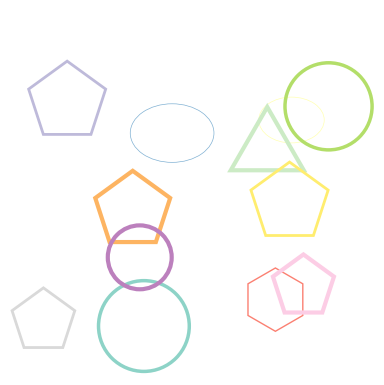[{"shape": "circle", "thickness": 2.5, "radius": 0.59, "center": [0.374, 0.153]}, {"shape": "oval", "thickness": 0.5, "radius": 0.42, "center": [0.757, 0.688]}, {"shape": "pentagon", "thickness": 2, "radius": 0.53, "center": [0.174, 0.736]}, {"shape": "hexagon", "thickness": 1, "radius": 0.41, "center": [0.715, 0.222]}, {"shape": "oval", "thickness": 0.5, "radius": 0.54, "center": [0.447, 0.654]}, {"shape": "pentagon", "thickness": 3, "radius": 0.51, "center": [0.345, 0.454]}, {"shape": "circle", "thickness": 2.5, "radius": 0.57, "center": [0.853, 0.724]}, {"shape": "pentagon", "thickness": 3, "radius": 0.42, "center": [0.788, 0.256]}, {"shape": "pentagon", "thickness": 2, "radius": 0.43, "center": [0.113, 0.167]}, {"shape": "circle", "thickness": 3, "radius": 0.41, "center": [0.363, 0.332]}, {"shape": "triangle", "thickness": 3, "radius": 0.55, "center": [0.694, 0.612]}, {"shape": "pentagon", "thickness": 2, "radius": 0.53, "center": [0.752, 0.474]}]